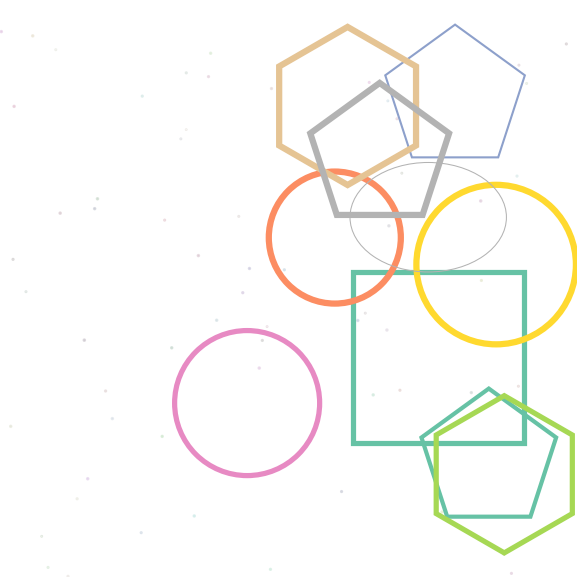[{"shape": "square", "thickness": 2.5, "radius": 0.74, "center": [0.759, 0.381]}, {"shape": "pentagon", "thickness": 2, "radius": 0.61, "center": [0.846, 0.204]}, {"shape": "circle", "thickness": 3, "radius": 0.57, "center": [0.58, 0.588]}, {"shape": "pentagon", "thickness": 1, "radius": 0.64, "center": [0.788, 0.829]}, {"shape": "circle", "thickness": 2.5, "radius": 0.63, "center": [0.428, 0.301]}, {"shape": "hexagon", "thickness": 2.5, "radius": 0.68, "center": [0.873, 0.178]}, {"shape": "circle", "thickness": 3, "radius": 0.69, "center": [0.859, 0.541]}, {"shape": "hexagon", "thickness": 3, "radius": 0.68, "center": [0.602, 0.816]}, {"shape": "pentagon", "thickness": 3, "radius": 0.63, "center": [0.657, 0.729]}, {"shape": "oval", "thickness": 0.5, "radius": 0.68, "center": [0.741, 0.623]}]